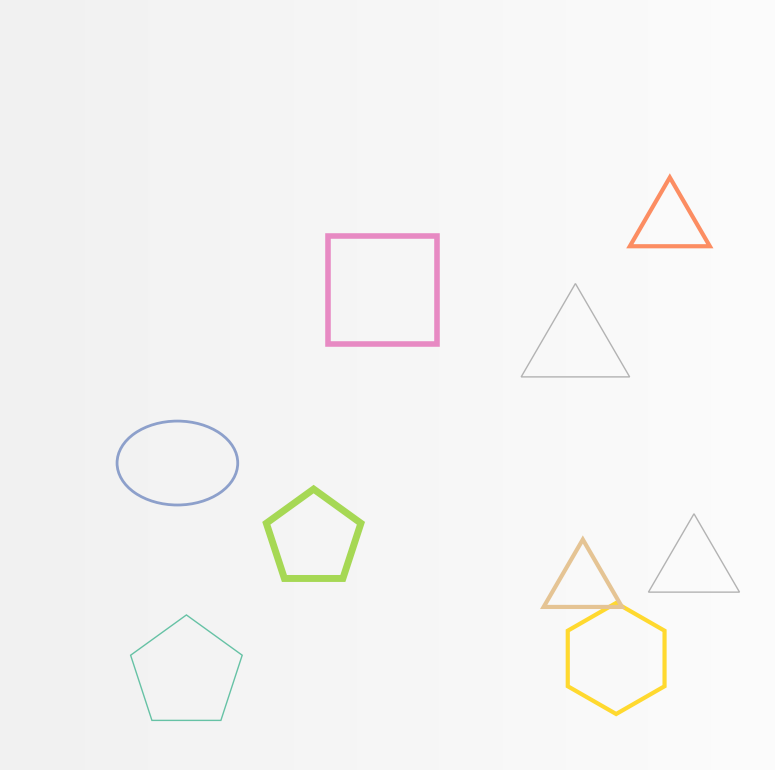[{"shape": "pentagon", "thickness": 0.5, "radius": 0.38, "center": [0.241, 0.126]}, {"shape": "triangle", "thickness": 1.5, "radius": 0.3, "center": [0.864, 0.71]}, {"shape": "oval", "thickness": 1, "radius": 0.39, "center": [0.229, 0.399]}, {"shape": "square", "thickness": 2, "radius": 0.35, "center": [0.494, 0.624]}, {"shape": "pentagon", "thickness": 2.5, "radius": 0.32, "center": [0.405, 0.301]}, {"shape": "hexagon", "thickness": 1.5, "radius": 0.36, "center": [0.795, 0.145]}, {"shape": "triangle", "thickness": 1.5, "radius": 0.29, "center": [0.752, 0.241]}, {"shape": "triangle", "thickness": 0.5, "radius": 0.4, "center": [0.742, 0.551]}, {"shape": "triangle", "thickness": 0.5, "radius": 0.34, "center": [0.895, 0.265]}]